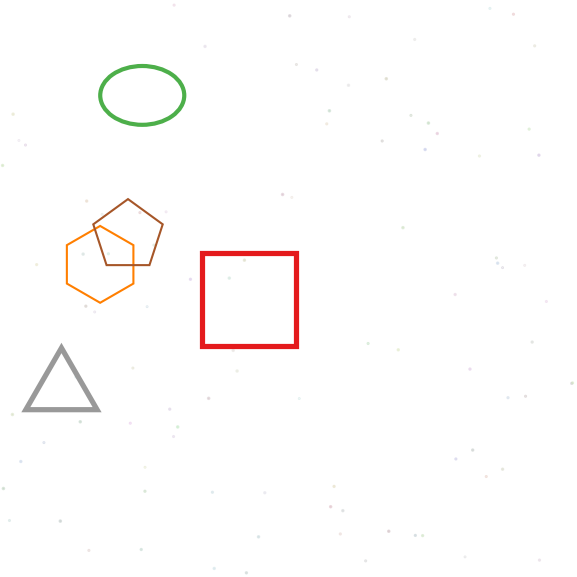[{"shape": "square", "thickness": 2.5, "radius": 0.41, "center": [0.431, 0.481]}, {"shape": "oval", "thickness": 2, "radius": 0.36, "center": [0.246, 0.834]}, {"shape": "hexagon", "thickness": 1, "radius": 0.33, "center": [0.173, 0.541]}, {"shape": "pentagon", "thickness": 1, "radius": 0.32, "center": [0.222, 0.591]}, {"shape": "triangle", "thickness": 2.5, "radius": 0.36, "center": [0.106, 0.325]}]